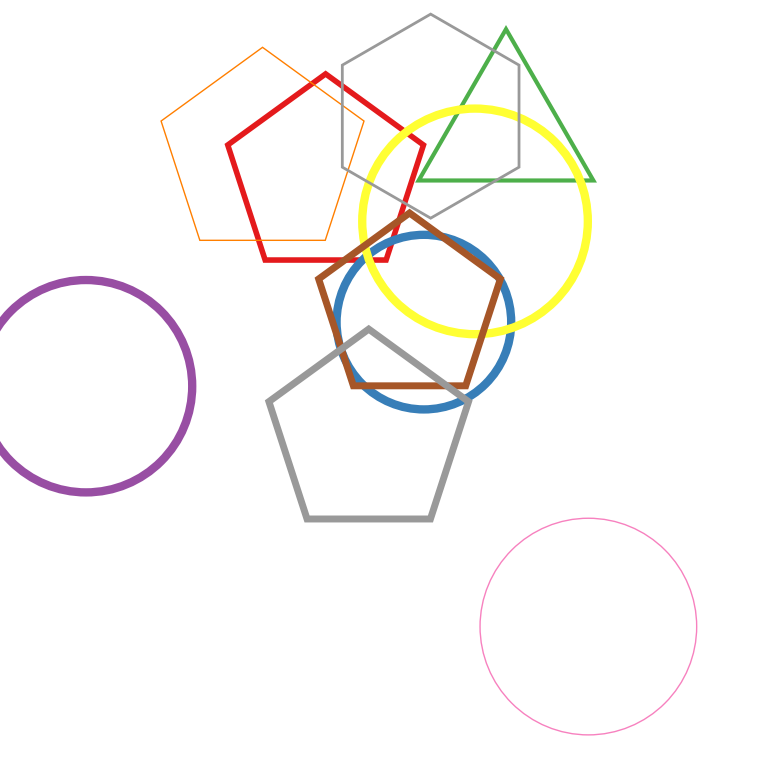[{"shape": "pentagon", "thickness": 2, "radius": 0.67, "center": [0.423, 0.77]}, {"shape": "circle", "thickness": 3, "radius": 0.57, "center": [0.551, 0.582]}, {"shape": "triangle", "thickness": 1.5, "radius": 0.65, "center": [0.657, 0.831]}, {"shape": "circle", "thickness": 3, "radius": 0.69, "center": [0.112, 0.498]}, {"shape": "pentagon", "thickness": 0.5, "radius": 0.69, "center": [0.341, 0.8]}, {"shape": "circle", "thickness": 3, "radius": 0.73, "center": [0.617, 0.712]}, {"shape": "pentagon", "thickness": 2.5, "radius": 0.62, "center": [0.532, 0.599]}, {"shape": "circle", "thickness": 0.5, "radius": 0.7, "center": [0.764, 0.186]}, {"shape": "pentagon", "thickness": 2.5, "radius": 0.68, "center": [0.479, 0.436]}, {"shape": "hexagon", "thickness": 1, "radius": 0.66, "center": [0.559, 0.849]}]